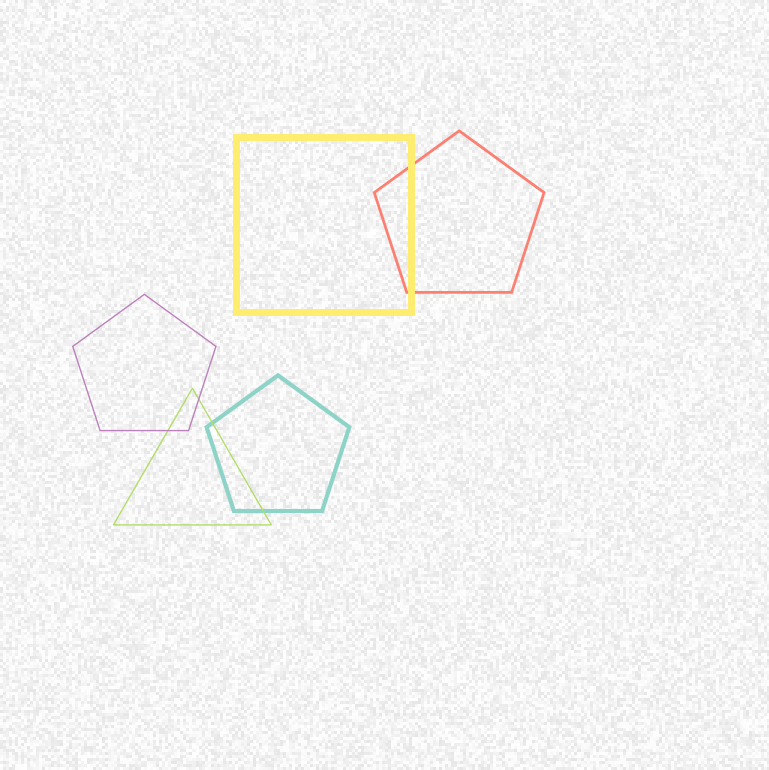[{"shape": "pentagon", "thickness": 1.5, "radius": 0.49, "center": [0.361, 0.415]}, {"shape": "pentagon", "thickness": 1, "radius": 0.58, "center": [0.596, 0.714]}, {"shape": "triangle", "thickness": 0.5, "radius": 0.59, "center": [0.25, 0.377]}, {"shape": "pentagon", "thickness": 0.5, "radius": 0.49, "center": [0.187, 0.52]}, {"shape": "square", "thickness": 2.5, "radius": 0.57, "center": [0.42, 0.709]}]